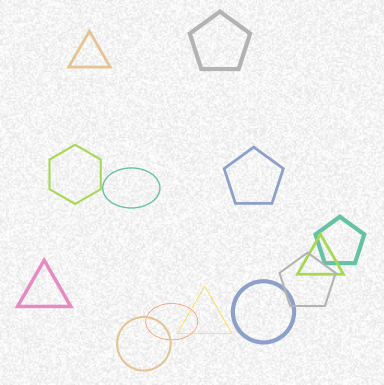[{"shape": "pentagon", "thickness": 3, "radius": 0.33, "center": [0.883, 0.37]}, {"shape": "oval", "thickness": 1, "radius": 0.37, "center": [0.341, 0.512]}, {"shape": "oval", "thickness": 0.5, "radius": 0.34, "center": [0.446, 0.164]}, {"shape": "circle", "thickness": 3, "radius": 0.4, "center": [0.684, 0.19]}, {"shape": "pentagon", "thickness": 2, "radius": 0.4, "center": [0.659, 0.537]}, {"shape": "triangle", "thickness": 2.5, "radius": 0.4, "center": [0.115, 0.244]}, {"shape": "triangle", "thickness": 2, "radius": 0.35, "center": [0.832, 0.322]}, {"shape": "hexagon", "thickness": 1.5, "radius": 0.38, "center": [0.195, 0.547]}, {"shape": "triangle", "thickness": 0.5, "radius": 0.41, "center": [0.532, 0.174]}, {"shape": "triangle", "thickness": 2, "radius": 0.31, "center": [0.232, 0.857]}, {"shape": "circle", "thickness": 1.5, "radius": 0.35, "center": [0.374, 0.107]}, {"shape": "pentagon", "thickness": 1.5, "radius": 0.38, "center": [0.799, 0.267]}, {"shape": "pentagon", "thickness": 3, "radius": 0.41, "center": [0.571, 0.887]}]